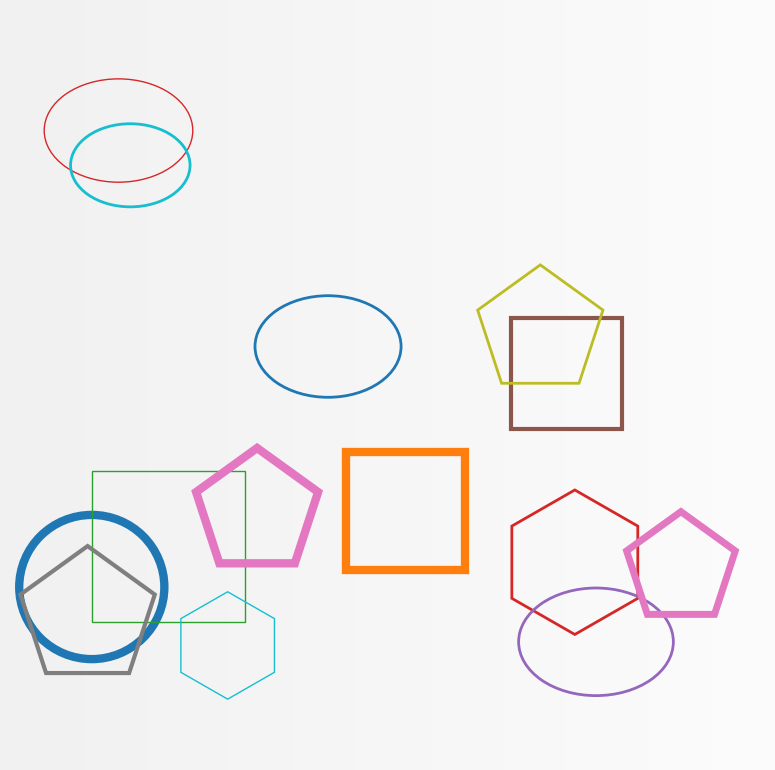[{"shape": "circle", "thickness": 3, "radius": 0.47, "center": [0.118, 0.238]}, {"shape": "oval", "thickness": 1, "radius": 0.47, "center": [0.423, 0.55]}, {"shape": "square", "thickness": 3, "radius": 0.38, "center": [0.523, 0.336]}, {"shape": "square", "thickness": 0.5, "radius": 0.49, "center": [0.217, 0.291]}, {"shape": "oval", "thickness": 0.5, "radius": 0.48, "center": [0.153, 0.83]}, {"shape": "hexagon", "thickness": 1, "radius": 0.47, "center": [0.742, 0.27]}, {"shape": "oval", "thickness": 1, "radius": 0.5, "center": [0.769, 0.166]}, {"shape": "square", "thickness": 1.5, "radius": 0.36, "center": [0.731, 0.515]}, {"shape": "pentagon", "thickness": 3, "radius": 0.41, "center": [0.332, 0.335]}, {"shape": "pentagon", "thickness": 2.5, "radius": 0.37, "center": [0.879, 0.262]}, {"shape": "pentagon", "thickness": 1.5, "radius": 0.46, "center": [0.113, 0.2]}, {"shape": "pentagon", "thickness": 1, "radius": 0.42, "center": [0.697, 0.571]}, {"shape": "oval", "thickness": 1, "radius": 0.39, "center": [0.168, 0.785]}, {"shape": "hexagon", "thickness": 0.5, "radius": 0.35, "center": [0.294, 0.162]}]